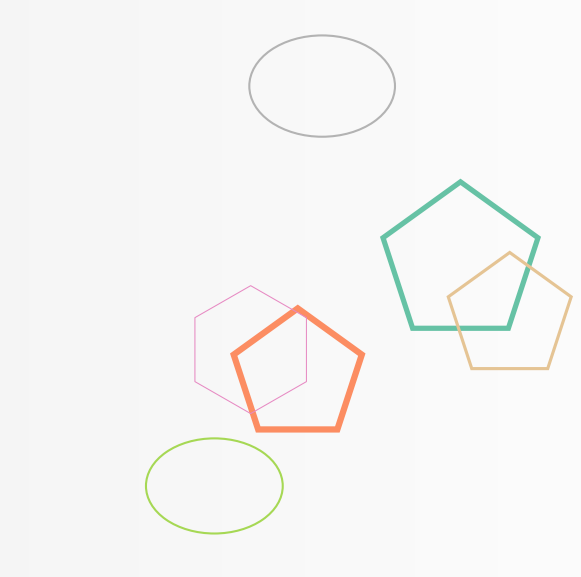[{"shape": "pentagon", "thickness": 2.5, "radius": 0.7, "center": [0.792, 0.544]}, {"shape": "pentagon", "thickness": 3, "radius": 0.58, "center": [0.512, 0.349]}, {"shape": "hexagon", "thickness": 0.5, "radius": 0.55, "center": [0.431, 0.394]}, {"shape": "oval", "thickness": 1, "radius": 0.59, "center": [0.369, 0.158]}, {"shape": "pentagon", "thickness": 1.5, "radius": 0.56, "center": [0.877, 0.451]}, {"shape": "oval", "thickness": 1, "radius": 0.63, "center": [0.554, 0.85]}]